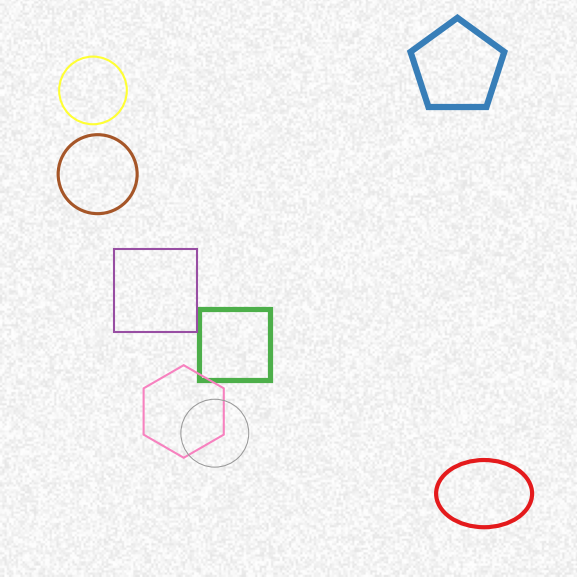[{"shape": "oval", "thickness": 2, "radius": 0.42, "center": [0.838, 0.144]}, {"shape": "pentagon", "thickness": 3, "radius": 0.43, "center": [0.792, 0.883]}, {"shape": "square", "thickness": 2.5, "radius": 0.31, "center": [0.406, 0.403]}, {"shape": "square", "thickness": 1, "radius": 0.36, "center": [0.269, 0.496]}, {"shape": "circle", "thickness": 1, "radius": 0.29, "center": [0.161, 0.843]}, {"shape": "circle", "thickness": 1.5, "radius": 0.34, "center": [0.169, 0.698]}, {"shape": "hexagon", "thickness": 1, "radius": 0.4, "center": [0.318, 0.287]}, {"shape": "circle", "thickness": 0.5, "radius": 0.29, "center": [0.372, 0.249]}]